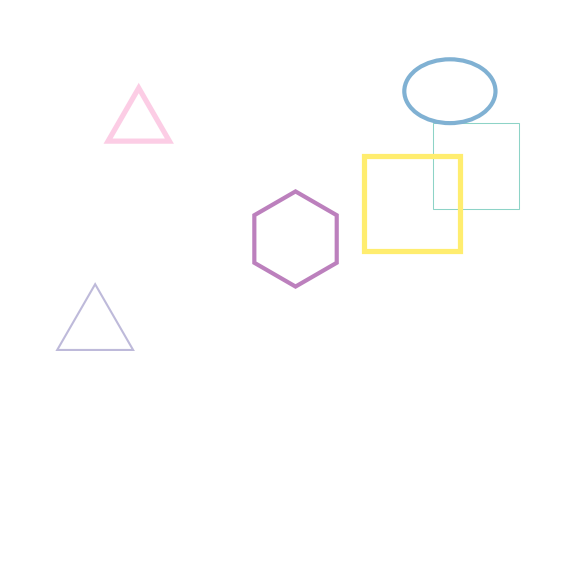[{"shape": "square", "thickness": 0.5, "radius": 0.37, "center": [0.824, 0.712]}, {"shape": "triangle", "thickness": 1, "radius": 0.38, "center": [0.165, 0.431]}, {"shape": "oval", "thickness": 2, "radius": 0.39, "center": [0.779, 0.841]}, {"shape": "triangle", "thickness": 2.5, "radius": 0.31, "center": [0.24, 0.785]}, {"shape": "hexagon", "thickness": 2, "radius": 0.41, "center": [0.512, 0.585]}, {"shape": "square", "thickness": 2.5, "radius": 0.41, "center": [0.714, 0.647]}]